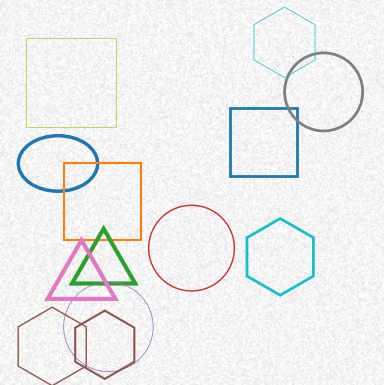[{"shape": "oval", "thickness": 2.5, "radius": 0.51, "center": [0.151, 0.575]}, {"shape": "square", "thickness": 2, "radius": 0.44, "center": [0.684, 0.632]}, {"shape": "square", "thickness": 1.5, "radius": 0.5, "center": [0.266, 0.477]}, {"shape": "triangle", "thickness": 3, "radius": 0.47, "center": [0.269, 0.311]}, {"shape": "circle", "thickness": 1, "radius": 0.56, "center": [0.498, 0.355]}, {"shape": "circle", "thickness": 0.5, "radius": 0.58, "center": [0.282, 0.151]}, {"shape": "hexagon", "thickness": 1, "radius": 0.51, "center": [0.136, 0.1]}, {"shape": "hexagon", "thickness": 1.5, "radius": 0.44, "center": [0.272, 0.104]}, {"shape": "triangle", "thickness": 3, "radius": 0.51, "center": [0.212, 0.274]}, {"shape": "circle", "thickness": 2, "radius": 0.51, "center": [0.841, 0.761]}, {"shape": "square", "thickness": 0.5, "radius": 0.58, "center": [0.184, 0.786]}, {"shape": "hexagon", "thickness": 2, "radius": 0.5, "center": [0.728, 0.333]}, {"shape": "hexagon", "thickness": 0.5, "radius": 0.46, "center": [0.739, 0.89]}]